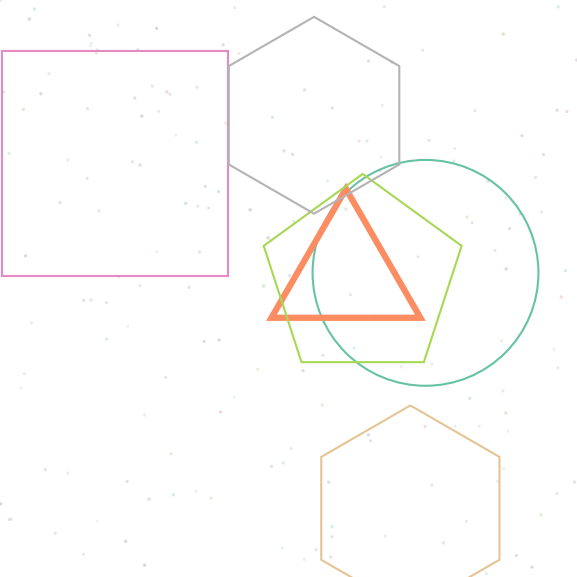[{"shape": "circle", "thickness": 1, "radius": 0.98, "center": [0.737, 0.527]}, {"shape": "triangle", "thickness": 3, "radius": 0.74, "center": [0.599, 0.523]}, {"shape": "square", "thickness": 1, "radius": 0.98, "center": [0.199, 0.716]}, {"shape": "pentagon", "thickness": 1, "radius": 0.9, "center": [0.628, 0.518]}, {"shape": "hexagon", "thickness": 1, "radius": 0.89, "center": [0.711, 0.119]}, {"shape": "hexagon", "thickness": 1, "radius": 0.85, "center": [0.544, 0.8]}]